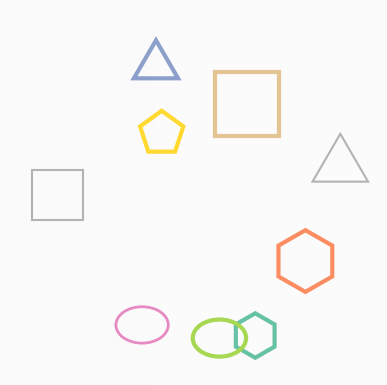[{"shape": "hexagon", "thickness": 3, "radius": 0.29, "center": [0.659, 0.129]}, {"shape": "hexagon", "thickness": 3, "radius": 0.4, "center": [0.788, 0.322]}, {"shape": "triangle", "thickness": 3, "radius": 0.33, "center": [0.403, 0.83]}, {"shape": "oval", "thickness": 2, "radius": 0.34, "center": [0.367, 0.156]}, {"shape": "oval", "thickness": 3, "radius": 0.34, "center": [0.566, 0.122]}, {"shape": "pentagon", "thickness": 3, "radius": 0.29, "center": [0.417, 0.654]}, {"shape": "square", "thickness": 3, "radius": 0.42, "center": [0.638, 0.729]}, {"shape": "square", "thickness": 1.5, "radius": 0.32, "center": [0.148, 0.495]}, {"shape": "triangle", "thickness": 1.5, "radius": 0.41, "center": [0.878, 0.57]}]